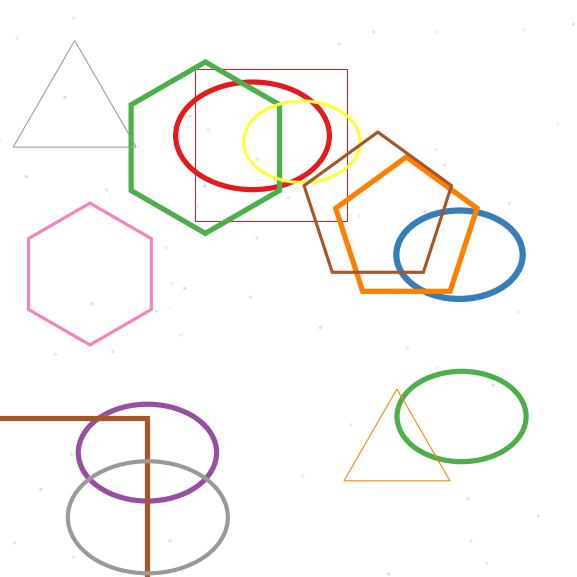[{"shape": "oval", "thickness": 2.5, "radius": 0.67, "center": [0.437, 0.764]}, {"shape": "square", "thickness": 0.5, "radius": 0.66, "center": [0.469, 0.748]}, {"shape": "oval", "thickness": 3, "radius": 0.55, "center": [0.796, 0.558]}, {"shape": "hexagon", "thickness": 2.5, "radius": 0.74, "center": [0.356, 0.743]}, {"shape": "oval", "thickness": 2.5, "radius": 0.56, "center": [0.799, 0.278]}, {"shape": "oval", "thickness": 2.5, "radius": 0.6, "center": [0.255, 0.215]}, {"shape": "triangle", "thickness": 0.5, "radius": 0.53, "center": [0.687, 0.22]}, {"shape": "pentagon", "thickness": 2.5, "radius": 0.64, "center": [0.704, 0.599]}, {"shape": "oval", "thickness": 1.5, "radius": 0.5, "center": [0.523, 0.754]}, {"shape": "pentagon", "thickness": 1.5, "radius": 0.67, "center": [0.654, 0.636]}, {"shape": "square", "thickness": 2.5, "radius": 0.71, "center": [0.112, 0.133]}, {"shape": "hexagon", "thickness": 1.5, "radius": 0.61, "center": [0.156, 0.525]}, {"shape": "oval", "thickness": 2, "radius": 0.69, "center": [0.256, 0.103]}, {"shape": "triangle", "thickness": 0.5, "radius": 0.62, "center": [0.129, 0.806]}]